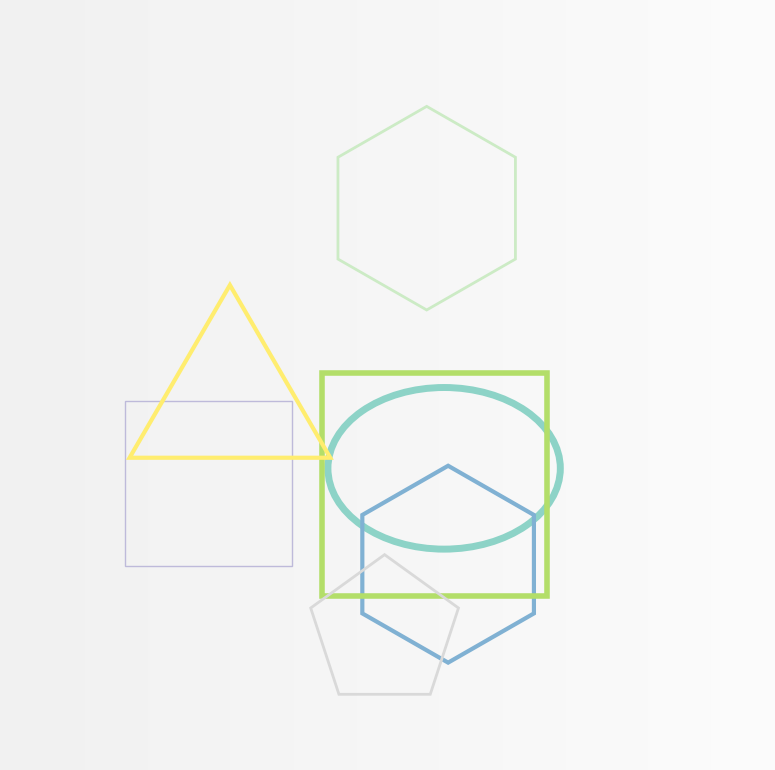[{"shape": "oval", "thickness": 2.5, "radius": 0.75, "center": [0.573, 0.392]}, {"shape": "square", "thickness": 0.5, "radius": 0.54, "center": [0.269, 0.372]}, {"shape": "hexagon", "thickness": 1.5, "radius": 0.64, "center": [0.578, 0.267]}, {"shape": "square", "thickness": 2, "radius": 0.73, "center": [0.561, 0.371]}, {"shape": "pentagon", "thickness": 1, "radius": 0.5, "center": [0.496, 0.179]}, {"shape": "hexagon", "thickness": 1, "radius": 0.66, "center": [0.551, 0.73]}, {"shape": "triangle", "thickness": 1.5, "radius": 0.75, "center": [0.297, 0.48]}]